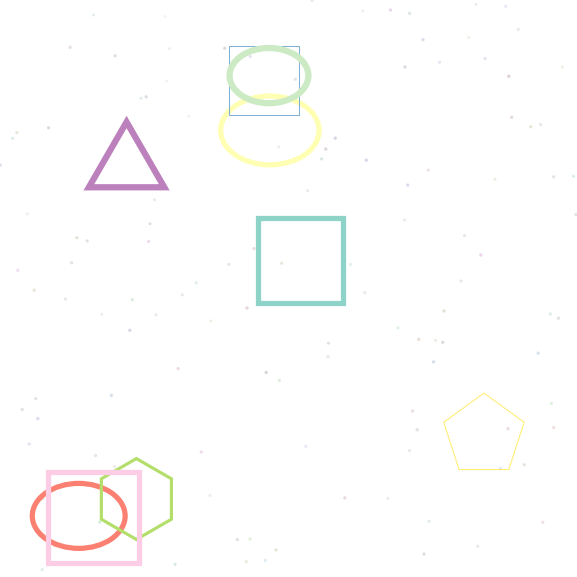[{"shape": "square", "thickness": 2.5, "radius": 0.37, "center": [0.52, 0.548]}, {"shape": "oval", "thickness": 2.5, "radius": 0.43, "center": [0.467, 0.773]}, {"shape": "oval", "thickness": 2.5, "radius": 0.4, "center": [0.136, 0.106]}, {"shape": "square", "thickness": 0.5, "radius": 0.3, "center": [0.457, 0.86]}, {"shape": "hexagon", "thickness": 1.5, "radius": 0.35, "center": [0.236, 0.135]}, {"shape": "square", "thickness": 2.5, "radius": 0.39, "center": [0.161, 0.103]}, {"shape": "triangle", "thickness": 3, "radius": 0.38, "center": [0.219, 0.713]}, {"shape": "oval", "thickness": 3, "radius": 0.34, "center": [0.466, 0.868]}, {"shape": "pentagon", "thickness": 0.5, "radius": 0.37, "center": [0.838, 0.245]}]